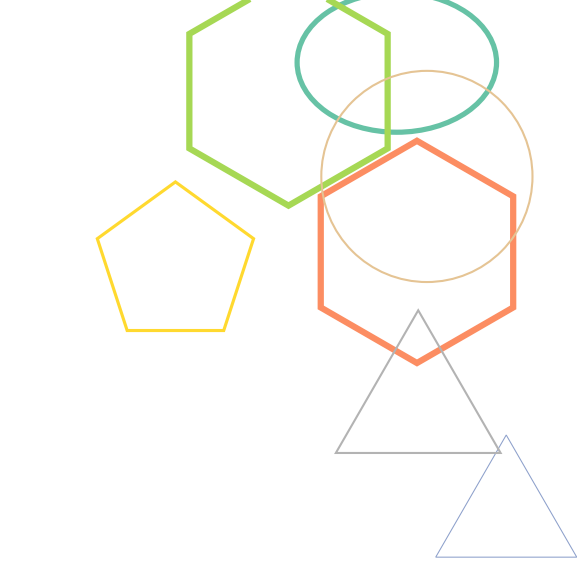[{"shape": "oval", "thickness": 2.5, "radius": 0.86, "center": [0.687, 0.891]}, {"shape": "hexagon", "thickness": 3, "radius": 0.96, "center": [0.722, 0.563]}, {"shape": "triangle", "thickness": 0.5, "radius": 0.71, "center": [0.877, 0.105]}, {"shape": "hexagon", "thickness": 3, "radius": 0.99, "center": [0.5, 0.841]}, {"shape": "pentagon", "thickness": 1.5, "radius": 0.71, "center": [0.304, 0.542]}, {"shape": "circle", "thickness": 1, "radius": 0.91, "center": [0.739, 0.694]}, {"shape": "triangle", "thickness": 1, "radius": 0.82, "center": [0.724, 0.297]}]